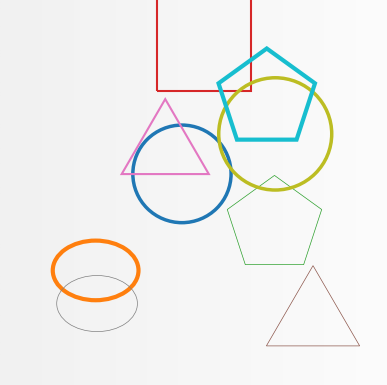[{"shape": "circle", "thickness": 2.5, "radius": 0.63, "center": [0.47, 0.548]}, {"shape": "oval", "thickness": 3, "radius": 0.55, "center": [0.247, 0.298]}, {"shape": "pentagon", "thickness": 0.5, "radius": 0.64, "center": [0.708, 0.416]}, {"shape": "square", "thickness": 1.5, "radius": 0.61, "center": [0.527, 0.884]}, {"shape": "triangle", "thickness": 0.5, "radius": 0.69, "center": [0.808, 0.171]}, {"shape": "triangle", "thickness": 1.5, "radius": 0.65, "center": [0.426, 0.613]}, {"shape": "oval", "thickness": 0.5, "radius": 0.52, "center": [0.25, 0.212]}, {"shape": "circle", "thickness": 2.5, "radius": 0.73, "center": [0.71, 0.652]}, {"shape": "pentagon", "thickness": 3, "radius": 0.65, "center": [0.688, 0.743]}]